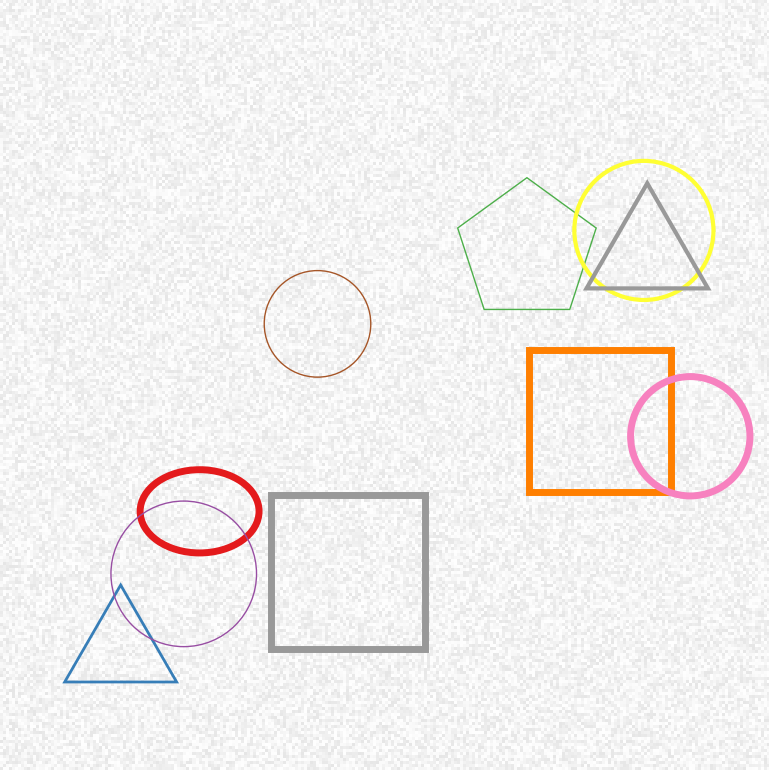[{"shape": "oval", "thickness": 2.5, "radius": 0.39, "center": [0.259, 0.336]}, {"shape": "triangle", "thickness": 1, "radius": 0.42, "center": [0.157, 0.156]}, {"shape": "pentagon", "thickness": 0.5, "radius": 0.47, "center": [0.684, 0.675]}, {"shape": "circle", "thickness": 0.5, "radius": 0.47, "center": [0.239, 0.255]}, {"shape": "square", "thickness": 2.5, "radius": 0.46, "center": [0.779, 0.453]}, {"shape": "circle", "thickness": 1.5, "radius": 0.45, "center": [0.836, 0.701]}, {"shape": "circle", "thickness": 0.5, "radius": 0.35, "center": [0.412, 0.579]}, {"shape": "circle", "thickness": 2.5, "radius": 0.39, "center": [0.896, 0.433]}, {"shape": "square", "thickness": 2.5, "radius": 0.5, "center": [0.452, 0.257]}, {"shape": "triangle", "thickness": 1.5, "radius": 0.46, "center": [0.841, 0.671]}]